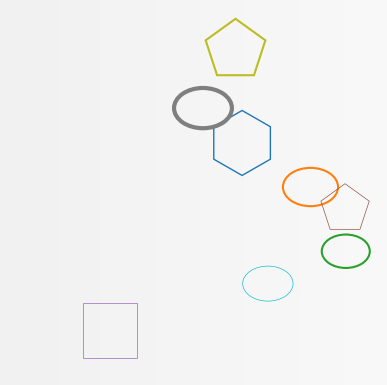[{"shape": "hexagon", "thickness": 1, "radius": 0.42, "center": [0.625, 0.629]}, {"shape": "oval", "thickness": 1.5, "radius": 0.36, "center": [0.801, 0.514]}, {"shape": "oval", "thickness": 1.5, "radius": 0.31, "center": [0.892, 0.347]}, {"shape": "square", "thickness": 0.5, "radius": 0.35, "center": [0.284, 0.142]}, {"shape": "pentagon", "thickness": 0.5, "radius": 0.33, "center": [0.89, 0.457]}, {"shape": "oval", "thickness": 3, "radius": 0.37, "center": [0.524, 0.719]}, {"shape": "pentagon", "thickness": 1.5, "radius": 0.41, "center": [0.608, 0.87]}, {"shape": "oval", "thickness": 0.5, "radius": 0.32, "center": [0.691, 0.263]}]